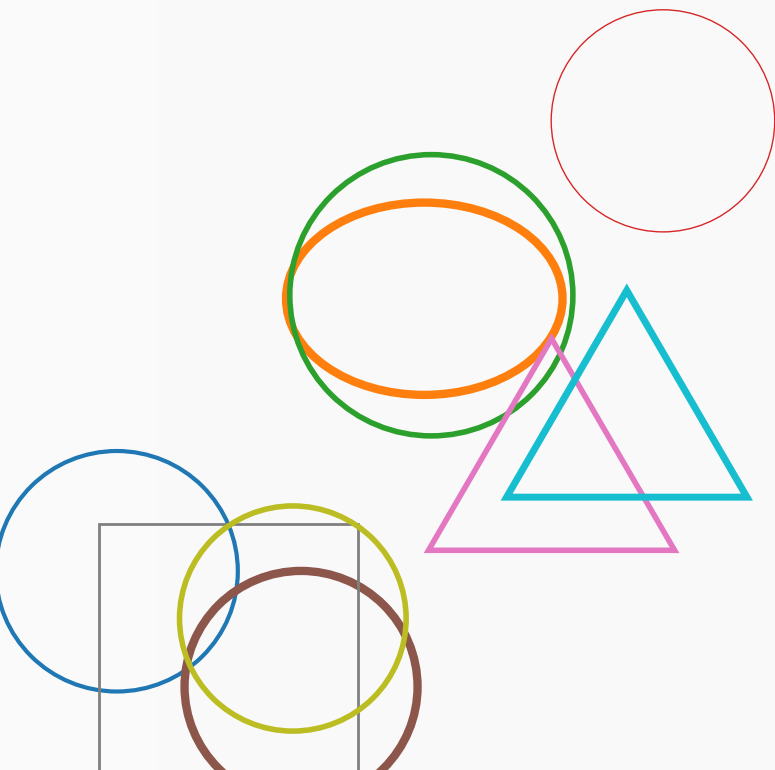[{"shape": "circle", "thickness": 1.5, "radius": 0.78, "center": [0.151, 0.258]}, {"shape": "oval", "thickness": 3, "radius": 0.89, "center": [0.547, 0.612]}, {"shape": "circle", "thickness": 2, "radius": 0.91, "center": [0.557, 0.617]}, {"shape": "circle", "thickness": 0.5, "radius": 0.72, "center": [0.855, 0.843]}, {"shape": "circle", "thickness": 3, "radius": 0.75, "center": [0.388, 0.108]}, {"shape": "triangle", "thickness": 2, "radius": 0.92, "center": [0.712, 0.377]}, {"shape": "square", "thickness": 1, "radius": 0.83, "center": [0.295, 0.153]}, {"shape": "circle", "thickness": 2, "radius": 0.73, "center": [0.378, 0.197]}, {"shape": "triangle", "thickness": 2.5, "radius": 0.9, "center": [0.809, 0.444]}]